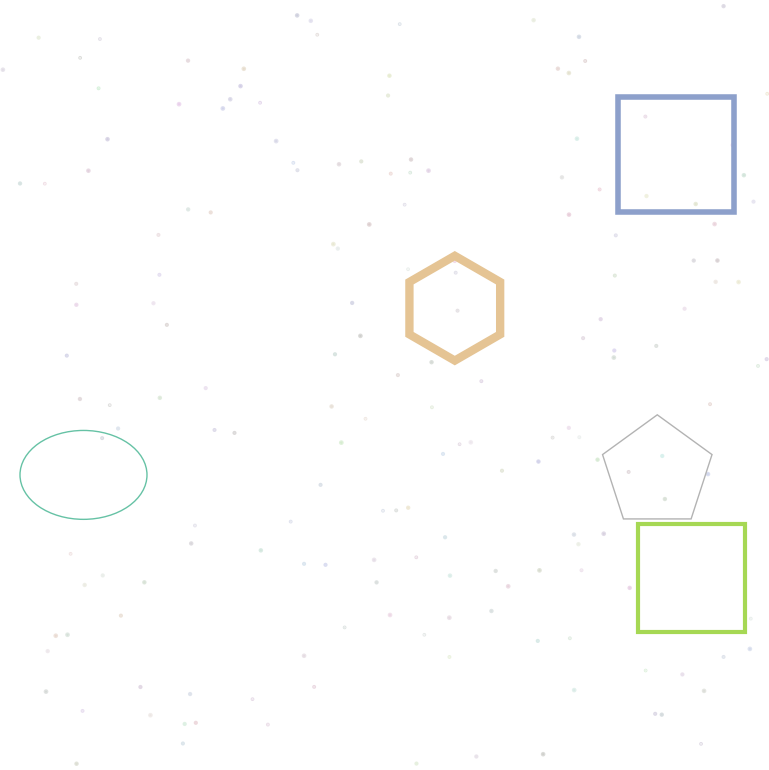[{"shape": "oval", "thickness": 0.5, "radius": 0.41, "center": [0.108, 0.383]}, {"shape": "square", "thickness": 2, "radius": 0.38, "center": [0.878, 0.799]}, {"shape": "square", "thickness": 1.5, "radius": 0.35, "center": [0.898, 0.249]}, {"shape": "hexagon", "thickness": 3, "radius": 0.34, "center": [0.591, 0.6]}, {"shape": "pentagon", "thickness": 0.5, "radius": 0.37, "center": [0.854, 0.387]}]